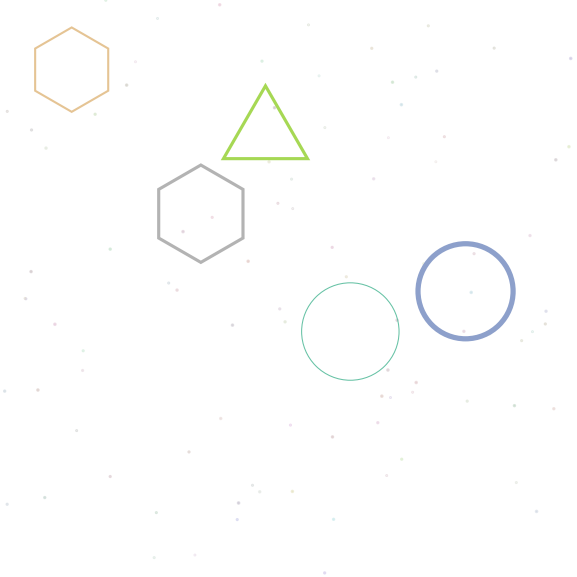[{"shape": "circle", "thickness": 0.5, "radius": 0.42, "center": [0.607, 0.425]}, {"shape": "circle", "thickness": 2.5, "radius": 0.41, "center": [0.806, 0.495]}, {"shape": "triangle", "thickness": 1.5, "radius": 0.42, "center": [0.46, 0.766]}, {"shape": "hexagon", "thickness": 1, "radius": 0.37, "center": [0.124, 0.879]}, {"shape": "hexagon", "thickness": 1.5, "radius": 0.42, "center": [0.348, 0.629]}]